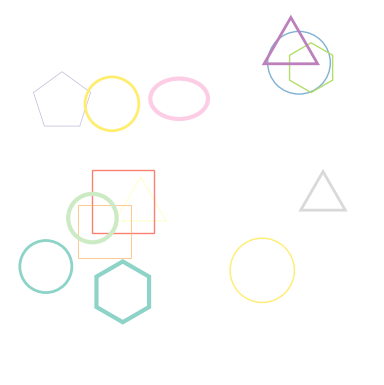[{"shape": "hexagon", "thickness": 3, "radius": 0.39, "center": [0.319, 0.242]}, {"shape": "circle", "thickness": 2, "radius": 0.34, "center": [0.119, 0.308]}, {"shape": "triangle", "thickness": 0.5, "radius": 0.38, "center": [0.365, 0.464]}, {"shape": "pentagon", "thickness": 0.5, "radius": 0.39, "center": [0.161, 0.736]}, {"shape": "square", "thickness": 1, "radius": 0.41, "center": [0.319, 0.477]}, {"shape": "circle", "thickness": 1, "radius": 0.41, "center": [0.777, 0.837]}, {"shape": "square", "thickness": 0.5, "radius": 0.34, "center": [0.272, 0.398]}, {"shape": "hexagon", "thickness": 1, "radius": 0.32, "center": [0.808, 0.824]}, {"shape": "oval", "thickness": 3, "radius": 0.37, "center": [0.465, 0.743]}, {"shape": "triangle", "thickness": 2, "radius": 0.33, "center": [0.839, 0.488]}, {"shape": "triangle", "thickness": 2, "radius": 0.4, "center": [0.755, 0.874]}, {"shape": "circle", "thickness": 3, "radius": 0.31, "center": [0.24, 0.434]}, {"shape": "circle", "thickness": 1, "radius": 0.42, "center": [0.681, 0.298]}, {"shape": "circle", "thickness": 2, "radius": 0.35, "center": [0.291, 0.73]}]